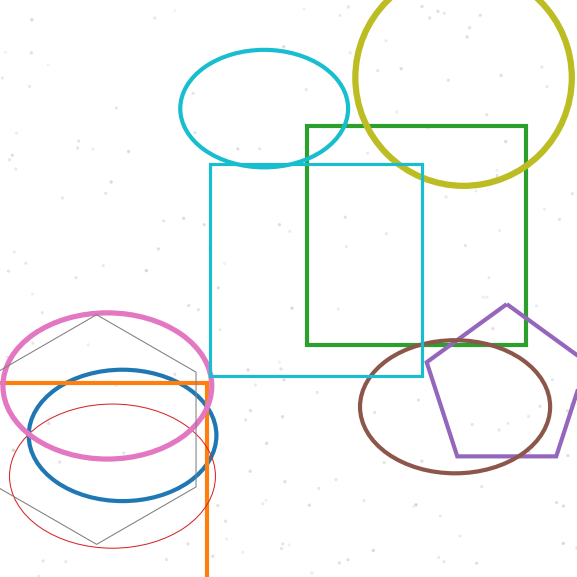[{"shape": "oval", "thickness": 2, "radius": 0.81, "center": [0.212, 0.245]}, {"shape": "square", "thickness": 2, "radius": 0.99, "center": [0.161, 0.139]}, {"shape": "square", "thickness": 2, "radius": 0.95, "center": [0.722, 0.592]}, {"shape": "oval", "thickness": 0.5, "radius": 0.89, "center": [0.195, 0.175]}, {"shape": "pentagon", "thickness": 2, "radius": 0.73, "center": [0.877, 0.327]}, {"shape": "oval", "thickness": 2, "radius": 0.82, "center": [0.788, 0.295]}, {"shape": "oval", "thickness": 2.5, "radius": 0.9, "center": [0.186, 0.331]}, {"shape": "hexagon", "thickness": 0.5, "radius": 0.99, "center": [0.167, 0.255]}, {"shape": "circle", "thickness": 3, "radius": 0.94, "center": [0.803, 0.865]}, {"shape": "square", "thickness": 1.5, "radius": 0.92, "center": [0.547, 0.532]}, {"shape": "oval", "thickness": 2, "radius": 0.73, "center": [0.457, 0.811]}]